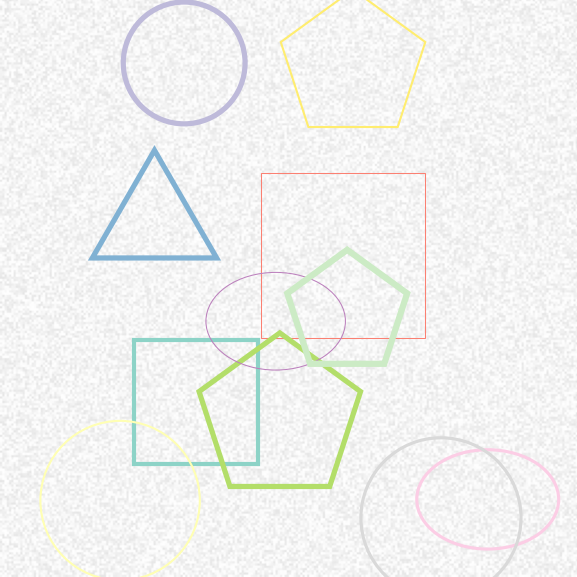[{"shape": "square", "thickness": 2, "radius": 0.54, "center": [0.34, 0.302]}, {"shape": "circle", "thickness": 1, "radius": 0.69, "center": [0.208, 0.132]}, {"shape": "circle", "thickness": 2.5, "radius": 0.53, "center": [0.319, 0.89]}, {"shape": "square", "thickness": 0.5, "radius": 0.71, "center": [0.594, 0.557]}, {"shape": "triangle", "thickness": 2.5, "radius": 0.62, "center": [0.268, 0.615]}, {"shape": "pentagon", "thickness": 2.5, "radius": 0.73, "center": [0.485, 0.276]}, {"shape": "oval", "thickness": 1.5, "radius": 0.61, "center": [0.845, 0.134]}, {"shape": "circle", "thickness": 1.5, "radius": 0.69, "center": [0.764, 0.102]}, {"shape": "oval", "thickness": 0.5, "radius": 0.6, "center": [0.477, 0.443]}, {"shape": "pentagon", "thickness": 3, "radius": 0.55, "center": [0.601, 0.457]}, {"shape": "pentagon", "thickness": 1, "radius": 0.66, "center": [0.611, 0.886]}]